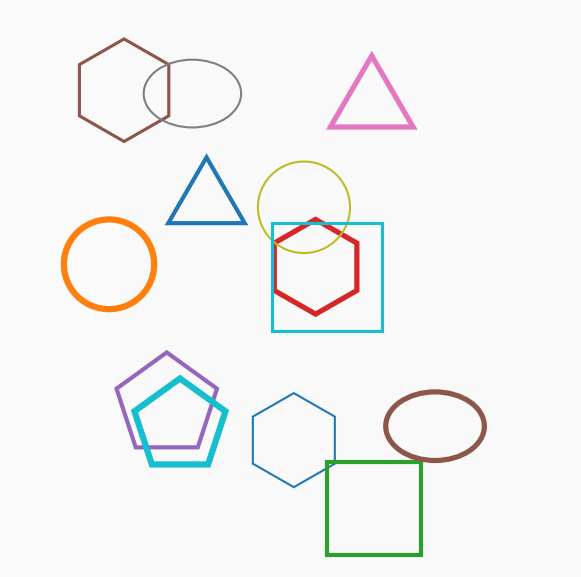[{"shape": "hexagon", "thickness": 1, "radius": 0.41, "center": [0.506, 0.237]}, {"shape": "triangle", "thickness": 2, "radius": 0.38, "center": [0.355, 0.651]}, {"shape": "circle", "thickness": 3, "radius": 0.39, "center": [0.188, 0.541]}, {"shape": "square", "thickness": 2, "radius": 0.4, "center": [0.644, 0.118]}, {"shape": "hexagon", "thickness": 2.5, "radius": 0.41, "center": [0.543, 0.537]}, {"shape": "pentagon", "thickness": 2, "radius": 0.45, "center": [0.287, 0.298]}, {"shape": "oval", "thickness": 2.5, "radius": 0.42, "center": [0.748, 0.261]}, {"shape": "hexagon", "thickness": 1.5, "radius": 0.44, "center": [0.214, 0.843]}, {"shape": "triangle", "thickness": 2.5, "radius": 0.41, "center": [0.64, 0.82]}, {"shape": "oval", "thickness": 1, "radius": 0.42, "center": [0.331, 0.837]}, {"shape": "circle", "thickness": 1, "radius": 0.4, "center": [0.523, 0.64]}, {"shape": "square", "thickness": 1.5, "radius": 0.47, "center": [0.563, 0.52]}, {"shape": "pentagon", "thickness": 3, "radius": 0.41, "center": [0.31, 0.262]}]